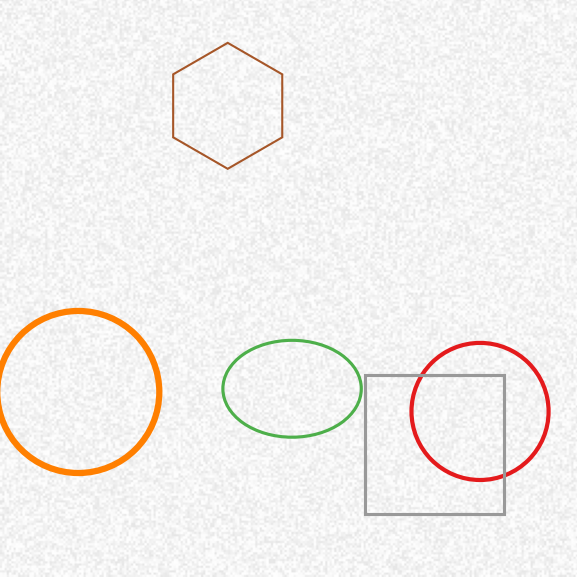[{"shape": "circle", "thickness": 2, "radius": 0.59, "center": [0.831, 0.287]}, {"shape": "oval", "thickness": 1.5, "radius": 0.6, "center": [0.506, 0.326]}, {"shape": "circle", "thickness": 3, "radius": 0.7, "center": [0.136, 0.32]}, {"shape": "hexagon", "thickness": 1, "radius": 0.55, "center": [0.394, 0.816]}, {"shape": "square", "thickness": 1.5, "radius": 0.6, "center": [0.752, 0.23]}]